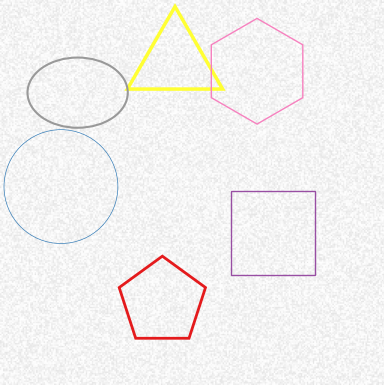[{"shape": "pentagon", "thickness": 2, "radius": 0.59, "center": [0.422, 0.217]}, {"shape": "circle", "thickness": 0.5, "radius": 0.74, "center": [0.158, 0.515]}, {"shape": "square", "thickness": 1, "radius": 0.55, "center": [0.709, 0.395]}, {"shape": "triangle", "thickness": 2.5, "radius": 0.71, "center": [0.455, 0.84]}, {"shape": "hexagon", "thickness": 1, "radius": 0.69, "center": [0.668, 0.815]}, {"shape": "oval", "thickness": 1.5, "radius": 0.65, "center": [0.202, 0.759]}]